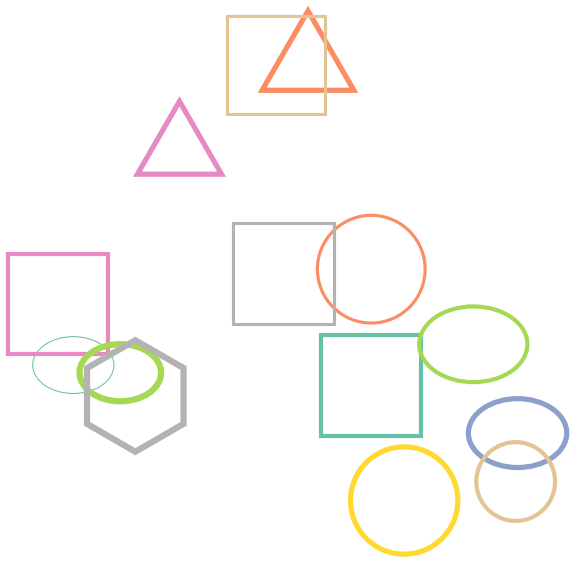[{"shape": "square", "thickness": 2, "radius": 0.44, "center": [0.642, 0.332]}, {"shape": "oval", "thickness": 0.5, "radius": 0.35, "center": [0.127, 0.367]}, {"shape": "triangle", "thickness": 2.5, "radius": 0.46, "center": [0.533, 0.889]}, {"shape": "circle", "thickness": 1.5, "radius": 0.47, "center": [0.643, 0.533]}, {"shape": "oval", "thickness": 2.5, "radius": 0.43, "center": [0.896, 0.249]}, {"shape": "triangle", "thickness": 2.5, "radius": 0.42, "center": [0.311, 0.74]}, {"shape": "square", "thickness": 2, "radius": 0.43, "center": [0.1, 0.473]}, {"shape": "oval", "thickness": 3, "radius": 0.35, "center": [0.208, 0.354]}, {"shape": "oval", "thickness": 2, "radius": 0.47, "center": [0.82, 0.403]}, {"shape": "circle", "thickness": 2.5, "radius": 0.46, "center": [0.7, 0.132]}, {"shape": "square", "thickness": 1.5, "radius": 0.42, "center": [0.478, 0.887]}, {"shape": "circle", "thickness": 2, "radius": 0.34, "center": [0.893, 0.165]}, {"shape": "square", "thickness": 1.5, "radius": 0.44, "center": [0.491, 0.526]}, {"shape": "hexagon", "thickness": 3, "radius": 0.48, "center": [0.234, 0.313]}]